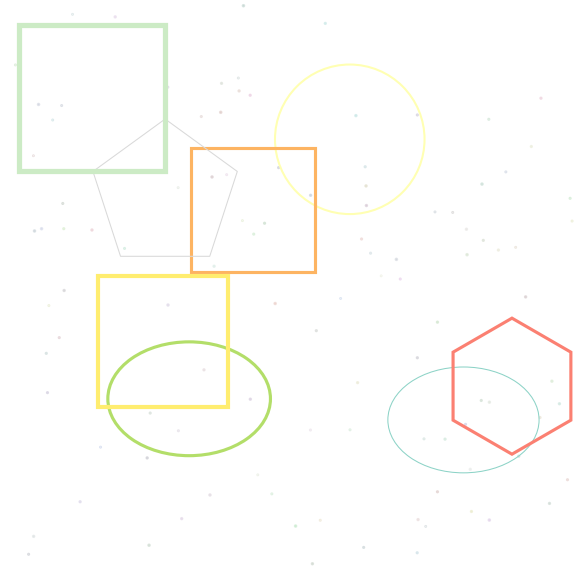[{"shape": "oval", "thickness": 0.5, "radius": 0.65, "center": [0.803, 0.272]}, {"shape": "circle", "thickness": 1, "radius": 0.65, "center": [0.606, 0.758]}, {"shape": "hexagon", "thickness": 1.5, "radius": 0.59, "center": [0.887, 0.33]}, {"shape": "square", "thickness": 1.5, "radius": 0.54, "center": [0.437, 0.635]}, {"shape": "oval", "thickness": 1.5, "radius": 0.7, "center": [0.328, 0.309]}, {"shape": "pentagon", "thickness": 0.5, "radius": 0.66, "center": [0.286, 0.662]}, {"shape": "square", "thickness": 2.5, "radius": 0.63, "center": [0.159, 0.829]}, {"shape": "square", "thickness": 2, "radius": 0.56, "center": [0.282, 0.408]}]